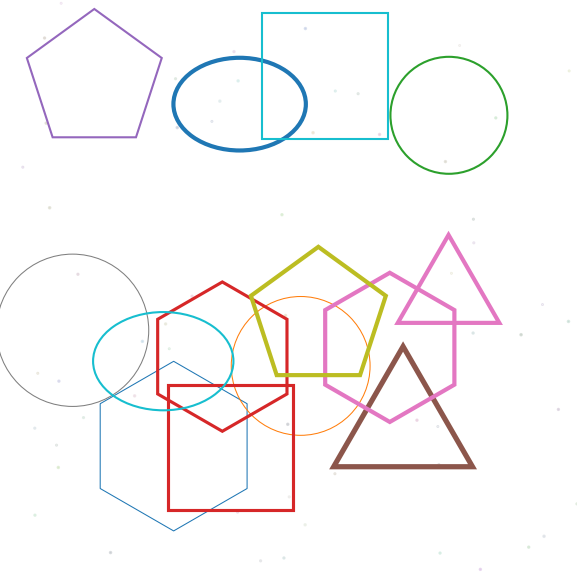[{"shape": "hexagon", "thickness": 0.5, "radius": 0.73, "center": [0.301, 0.227]}, {"shape": "oval", "thickness": 2, "radius": 0.57, "center": [0.415, 0.819]}, {"shape": "circle", "thickness": 0.5, "radius": 0.6, "center": [0.521, 0.366]}, {"shape": "circle", "thickness": 1, "radius": 0.51, "center": [0.777, 0.799]}, {"shape": "hexagon", "thickness": 1.5, "radius": 0.65, "center": [0.385, 0.382]}, {"shape": "square", "thickness": 1.5, "radius": 0.54, "center": [0.399, 0.224]}, {"shape": "pentagon", "thickness": 1, "radius": 0.61, "center": [0.163, 0.861]}, {"shape": "triangle", "thickness": 2.5, "radius": 0.69, "center": [0.698, 0.26]}, {"shape": "triangle", "thickness": 2, "radius": 0.51, "center": [0.777, 0.491]}, {"shape": "hexagon", "thickness": 2, "radius": 0.65, "center": [0.675, 0.398]}, {"shape": "circle", "thickness": 0.5, "radius": 0.66, "center": [0.126, 0.427]}, {"shape": "pentagon", "thickness": 2, "radius": 0.61, "center": [0.551, 0.449]}, {"shape": "oval", "thickness": 1, "radius": 0.61, "center": [0.283, 0.374]}, {"shape": "square", "thickness": 1, "radius": 0.54, "center": [0.563, 0.868]}]